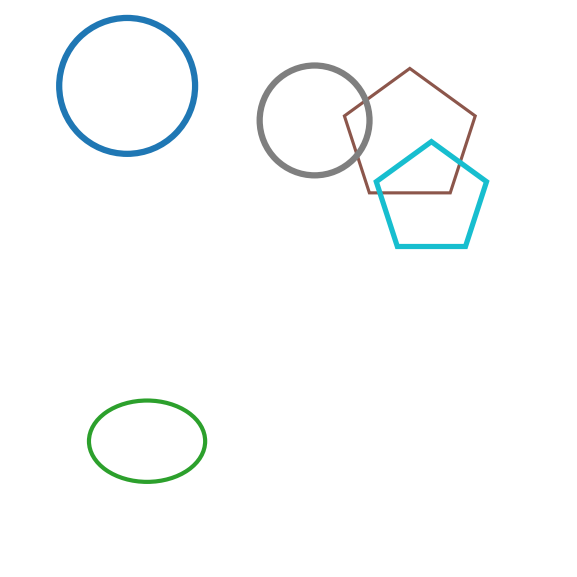[{"shape": "circle", "thickness": 3, "radius": 0.59, "center": [0.22, 0.85]}, {"shape": "oval", "thickness": 2, "radius": 0.5, "center": [0.255, 0.235]}, {"shape": "pentagon", "thickness": 1.5, "radius": 0.6, "center": [0.71, 0.762]}, {"shape": "circle", "thickness": 3, "radius": 0.48, "center": [0.545, 0.791]}, {"shape": "pentagon", "thickness": 2.5, "radius": 0.5, "center": [0.747, 0.654]}]